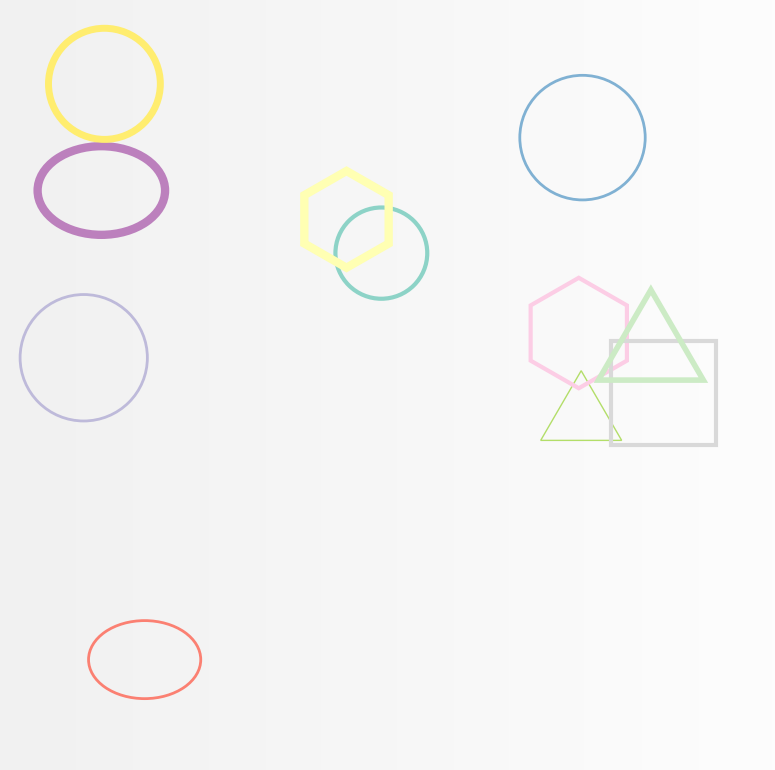[{"shape": "circle", "thickness": 1.5, "radius": 0.3, "center": [0.492, 0.671]}, {"shape": "hexagon", "thickness": 3, "radius": 0.31, "center": [0.447, 0.715]}, {"shape": "circle", "thickness": 1, "radius": 0.41, "center": [0.108, 0.535]}, {"shape": "oval", "thickness": 1, "radius": 0.36, "center": [0.187, 0.143]}, {"shape": "circle", "thickness": 1, "radius": 0.4, "center": [0.752, 0.821]}, {"shape": "triangle", "thickness": 0.5, "radius": 0.3, "center": [0.75, 0.458]}, {"shape": "hexagon", "thickness": 1.5, "radius": 0.36, "center": [0.747, 0.568]}, {"shape": "square", "thickness": 1.5, "radius": 0.34, "center": [0.856, 0.49]}, {"shape": "oval", "thickness": 3, "radius": 0.41, "center": [0.131, 0.753]}, {"shape": "triangle", "thickness": 2, "radius": 0.39, "center": [0.84, 0.545]}, {"shape": "circle", "thickness": 2.5, "radius": 0.36, "center": [0.135, 0.891]}]